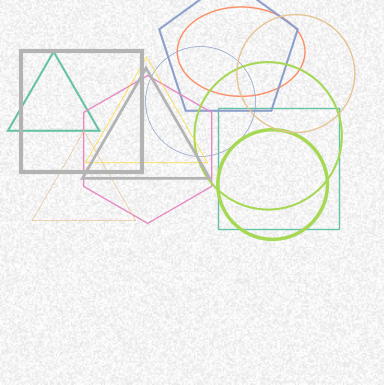[{"shape": "triangle", "thickness": 1.5, "radius": 0.68, "center": [0.139, 0.729]}, {"shape": "square", "thickness": 1, "radius": 0.78, "center": [0.723, 0.562]}, {"shape": "oval", "thickness": 1, "radius": 0.83, "center": [0.626, 0.866]}, {"shape": "circle", "thickness": 0.5, "radius": 0.71, "center": [0.521, 0.736]}, {"shape": "pentagon", "thickness": 1.5, "radius": 0.95, "center": [0.593, 0.865]}, {"shape": "hexagon", "thickness": 1, "radius": 0.96, "center": [0.384, 0.612]}, {"shape": "circle", "thickness": 2.5, "radius": 0.71, "center": [0.708, 0.521]}, {"shape": "circle", "thickness": 1.5, "radius": 0.96, "center": [0.696, 0.647]}, {"shape": "triangle", "thickness": 0.5, "radius": 0.92, "center": [0.381, 0.669]}, {"shape": "circle", "thickness": 1, "radius": 0.77, "center": [0.769, 0.809]}, {"shape": "triangle", "thickness": 0.5, "radius": 0.78, "center": [0.218, 0.505]}, {"shape": "triangle", "thickness": 2, "radius": 0.95, "center": [0.379, 0.632]}, {"shape": "square", "thickness": 3, "radius": 0.79, "center": [0.211, 0.711]}]